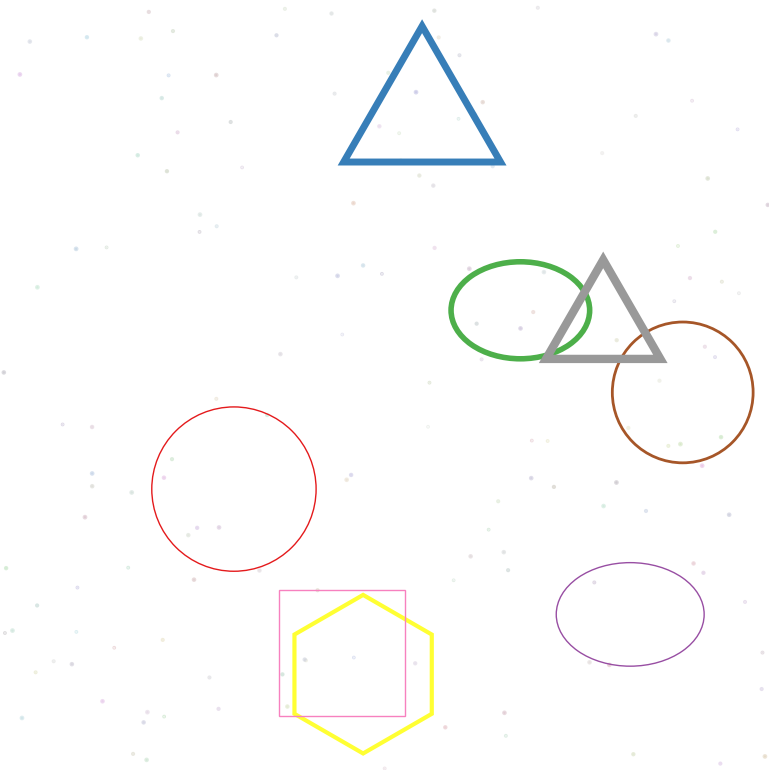[{"shape": "circle", "thickness": 0.5, "radius": 0.53, "center": [0.304, 0.365]}, {"shape": "triangle", "thickness": 2.5, "radius": 0.59, "center": [0.548, 0.848]}, {"shape": "oval", "thickness": 2, "radius": 0.45, "center": [0.676, 0.597]}, {"shape": "oval", "thickness": 0.5, "radius": 0.48, "center": [0.818, 0.202]}, {"shape": "hexagon", "thickness": 1.5, "radius": 0.51, "center": [0.472, 0.124]}, {"shape": "circle", "thickness": 1, "radius": 0.46, "center": [0.887, 0.49]}, {"shape": "square", "thickness": 0.5, "radius": 0.41, "center": [0.444, 0.152]}, {"shape": "triangle", "thickness": 3, "radius": 0.43, "center": [0.783, 0.577]}]